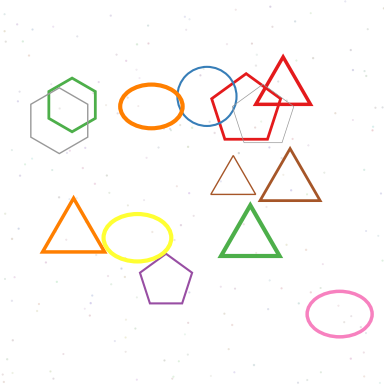[{"shape": "pentagon", "thickness": 2, "radius": 0.47, "center": [0.639, 0.714]}, {"shape": "triangle", "thickness": 2.5, "radius": 0.41, "center": [0.735, 0.77]}, {"shape": "circle", "thickness": 1.5, "radius": 0.38, "center": [0.538, 0.75]}, {"shape": "triangle", "thickness": 3, "radius": 0.44, "center": [0.65, 0.379]}, {"shape": "hexagon", "thickness": 2, "radius": 0.35, "center": [0.187, 0.727]}, {"shape": "pentagon", "thickness": 1.5, "radius": 0.36, "center": [0.431, 0.27]}, {"shape": "triangle", "thickness": 2.5, "radius": 0.46, "center": [0.191, 0.392]}, {"shape": "oval", "thickness": 3, "radius": 0.41, "center": [0.393, 0.724]}, {"shape": "oval", "thickness": 3, "radius": 0.44, "center": [0.357, 0.383]}, {"shape": "triangle", "thickness": 1, "radius": 0.34, "center": [0.606, 0.529]}, {"shape": "triangle", "thickness": 2, "radius": 0.45, "center": [0.754, 0.524]}, {"shape": "oval", "thickness": 2.5, "radius": 0.42, "center": [0.882, 0.184]}, {"shape": "pentagon", "thickness": 0.5, "radius": 0.42, "center": [0.683, 0.697]}, {"shape": "hexagon", "thickness": 1, "radius": 0.43, "center": [0.154, 0.686]}]